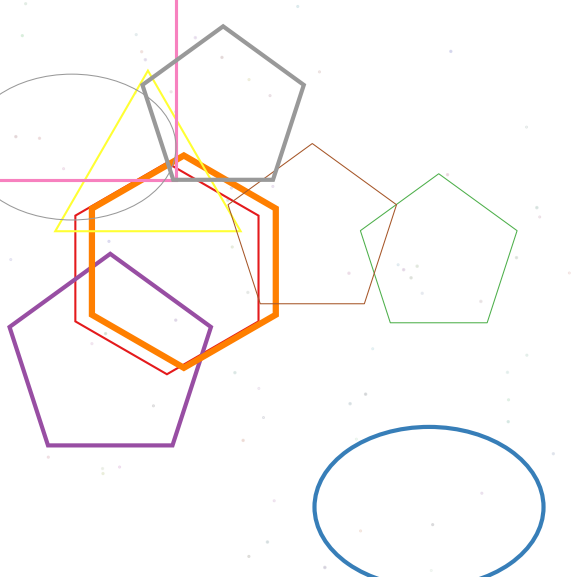[{"shape": "hexagon", "thickness": 1, "radius": 0.92, "center": [0.289, 0.534]}, {"shape": "oval", "thickness": 2, "radius": 0.99, "center": [0.743, 0.121]}, {"shape": "pentagon", "thickness": 0.5, "radius": 0.71, "center": [0.76, 0.556]}, {"shape": "pentagon", "thickness": 2, "radius": 0.92, "center": [0.191, 0.376]}, {"shape": "hexagon", "thickness": 3, "radius": 0.92, "center": [0.318, 0.546]}, {"shape": "triangle", "thickness": 1, "radius": 0.93, "center": [0.256, 0.691]}, {"shape": "pentagon", "thickness": 0.5, "radius": 0.77, "center": [0.541, 0.597]}, {"shape": "square", "thickness": 1.5, "radius": 0.83, "center": [0.14, 0.853]}, {"shape": "oval", "thickness": 0.5, "radius": 0.9, "center": [0.124, 0.744]}, {"shape": "pentagon", "thickness": 2, "radius": 0.73, "center": [0.386, 0.807]}]